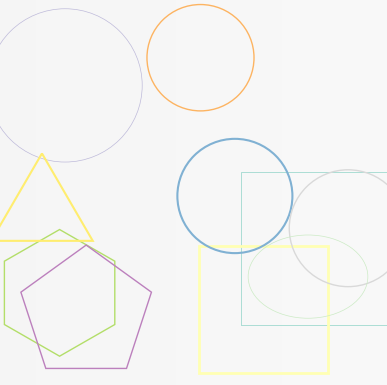[{"shape": "square", "thickness": 0.5, "radius": 1.0, "center": [0.821, 0.354]}, {"shape": "square", "thickness": 2, "radius": 0.83, "center": [0.68, 0.197]}, {"shape": "circle", "thickness": 0.5, "radius": 1.0, "center": [0.168, 0.778]}, {"shape": "circle", "thickness": 1.5, "radius": 0.74, "center": [0.606, 0.491]}, {"shape": "circle", "thickness": 1, "radius": 0.69, "center": [0.517, 0.85]}, {"shape": "hexagon", "thickness": 1, "radius": 0.82, "center": [0.154, 0.239]}, {"shape": "circle", "thickness": 1, "radius": 0.76, "center": [0.898, 0.407]}, {"shape": "pentagon", "thickness": 1, "radius": 0.89, "center": [0.222, 0.186]}, {"shape": "oval", "thickness": 0.5, "radius": 0.77, "center": [0.795, 0.282]}, {"shape": "triangle", "thickness": 1.5, "radius": 0.76, "center": [0.108, 0.45]}]